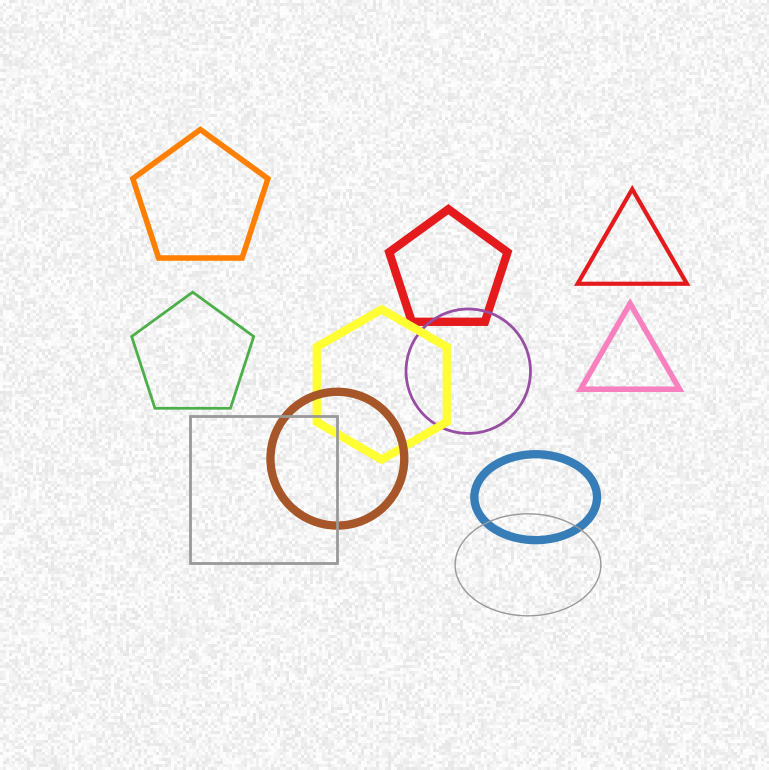[{"shape": "pentagon", "thickness": 3, "radius": 0.4, "center": [0.582, 0.647]}, {"shape": "triangle", "thickness": 1.5, "radius": 0.41, "center": [0.821, 0.672]}, {"shape": "oval", "thickness": 3, "radius": 0.4, "center": [0.696, 0.354]}, {"shape": "pentagon", "thickness": 1, "radius": 0.42, "center": [0.25, 0.537]}, {"shape": "circle", "thickness": 1, "radius": 0.4, "center": [0.608, 0.518]}, {"shape": "pentagon", "thickness": 2, "radius": 0.46, "center": [0.26, 0.74]}, {"shape": "hexagon", "thickness": 3, "radius": 0.49, "center": [0.496, 0.501]}, {"shape": "circle", "thickness": 3, "radius": 0.43, "center": [0.438, 0.404]}, {"shape": "triangle", "thickness": 2, "radius": 0.37, "center": [0.818, 0.532]}, {"shape": "square", "thickness": 1, "radius": 0.48, "center": [0.342, 0.364]}, {"shape": "oval", "thickness": 0.5, "radius": 0.47, "center": [0.686, 0.266]}]